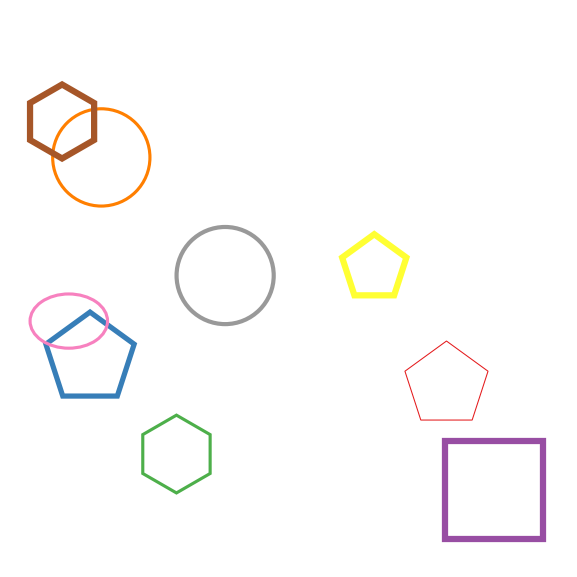[{"shape": "pentagon", "thickness": 0.5, "radius": 0.38, "center": [0.773, 0.333]}, {"shape": "pentagon", "thickness": 2.5, "radius": 0.4, "center": [0.156, 0.378]}, {"shape": "hexagon", "thickness": 1.5, "radius": 0.34, "center": [0.306, 0.213]}, {"shape": "square", "thickness": 3, "radius": 0.42, "center": [0.855, 0.15]}, {"shape": "circle", "thickness": 1.5, "radius": 0.42, "center": [0.175, 0.727]}, {"shape": "pentagon", "thickness": 3, "radius": 0.29, "center": [0.648, 0.535]}, {"shape": "hexagon", "thickness": 3, "radius": 0.32, "center": [0.108, 0.789]}, {"shape": "oval", "thickness": 1.5, "radius": 0.34, "center": [0.119, 0.443]}, {"shape": "circle", "thickness": 2, "radius": 0.42, "center": [0.39, 0.522]}]